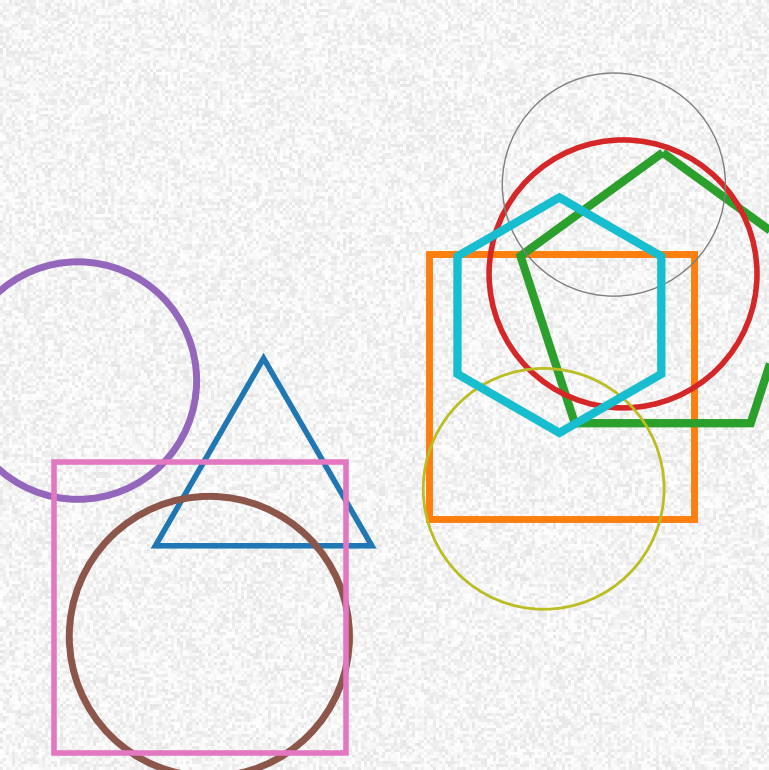[{"shape": "triangle", "thickness": 2, "radius": 0.81, "center": [0.342, 0.372]}, {"shape": "square", "thickness": 2.5, "radius": 0.86, "center": [0.729, 0.498]}, {"shape": "pentagon", "thickness": 3, "radius": 0.97, "center": [0.861, 0.608]}, {"shape": "circle", "thickness": 2, "radius": 0.87, "center": [0.809, 0.644]}, {"shape": "circle", "thickness": 2.5, "radius": 0.77, "center": [0.101, 0.506]}, {"shape": "circle", "thickness": 2.5, "radius": 0.91, "center": [0.272, 0.173]}, {"shape": "square", "thickness": 2, "radius": 0.95, "center": [0.259, 0.211]}, {"shape": "circle", "thickness": 0.5, "radius": 0.72, "center": [0.797, 0.76]}, {"shape": "circle", "thickness": 1, "radius": 0.78, "center": [0.706, 0.365]}, {"shape": "hexagon", "thickness": 3, "radius": 0.76, "center": [0.726, 0.591]}]